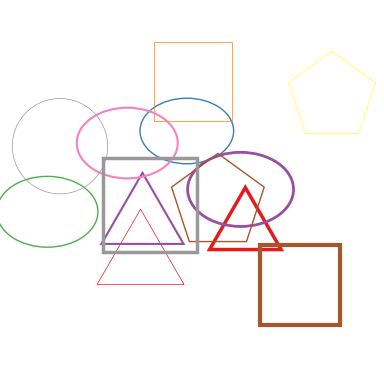[{"shape": "triangle", "thickness": 2.5, "radius": 0.54, "center": [0.637, 0.406]}, {"shape": "triangle", "thickness": 0.5, "radius": 0.65, "center": [0.365, 0.326]}, {"shape": "oval", "thickness": 1, "radius": 0.61, "center": [0.485, 0.66]}, {"shape": "oval", "thickness": 1, "radius": 0.66, "center": [0.123, 0.45]}, {"shape": "triangle", "thickness": 1.5, "radius": 0.62, "center": [0.37, 0.428]}, {"shape": "oval", "thickness": 2, "radius": 0.69, "center": [0.625, 0.508]}, {"shape": "square", "thickness": 0.5, "radius": 0.51, "center": [0.501, 0.789]}, {"shape": "pentagon", "thickness": 0.5, "radius": 0.59, "center": [0.862, 0.749]}, {"shape": "pentagon", "thickness": 1, "radius": 0.63, "center": [0.566, 0.475]}, {"shape": "square", "thickness": 3, "radius": 0.52, "center": [0.78, 0.259]}, {"shape": "oval", "thickness": 1.5, "radius": 0.66, "center": [0.33, 0.628]}, {"shape": "square", "thickness": 2.5, "radius": 0.61, "center": [0.389, 0.467]}, {"shape": "circle", "thickness": 0.5, "radius": 0.62, "center": [0.156, 0.62]}]